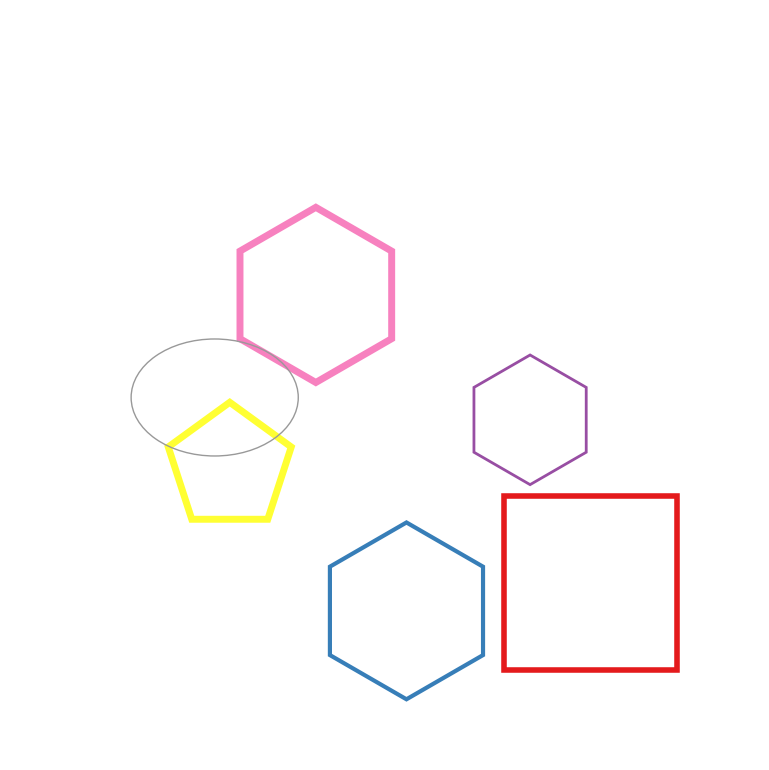[{"shape": "square", "thickness": 2, "radius": 0.56, "center": [0.767, 0.243]}, {"shape": "hexagon", "thickness": 1.5, "radius": 0.57, "center": [0.528, 0.207]}, {"shape": "hexagon", "thickness": 1, "radius": 0.42, "center": [0.688, 0.455]}, {"shape": "pentagon", "thickness": 2.5, "radius": 0.42, "center": [0.298, 0.394]}, {"shape": "hexagon", "thickness": 2.5, "radius": 0.57, "center": [0.41, 0.617]}, {"shape": "oval", "thickness": 0.5, "radius": 0.54, "center": [0.279, 0.484]}]